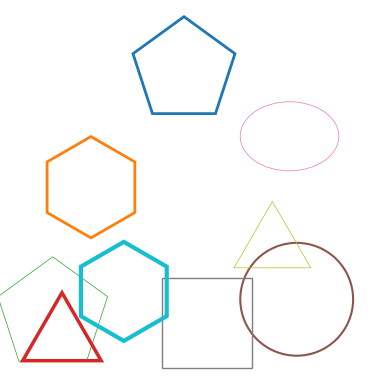[{"shape": "pentagon", "thickness": 2, "radius": 0.7, "center": [0.478, 0.817]}, {"shape": "hexagon", "thickness": 2, "radius": 0.66, "center": [0.236, 0.514]}, {"shape": "pentagon", "thickness": 0.5, "radius": 0.75, "center": [0.137, 0.183]}, {"shape": "triangle", "thickness": 2.5, "radius": 0.59, "center": [0.161, 0.122]}, {"shape": "circle", "thickness": 1.5, "radius": 0.73, "center": [0.771, 0.223]}, {"shape": "oval", "thickness": 0.5, "radius": 0.64, "center": [0.752, 0.646]}, {"shape": "square", "thickness": 1, "radius": 0.58, "center": [0.538, 0.162]}, {"shape": "triangle", "thickness": 0.5, "radius": 0.58, "center": [0.708, 0.362]}, {"shape": "hexagon", "thickness": 3, "radius": 0.64, "center": [0.322, 0.243]}]